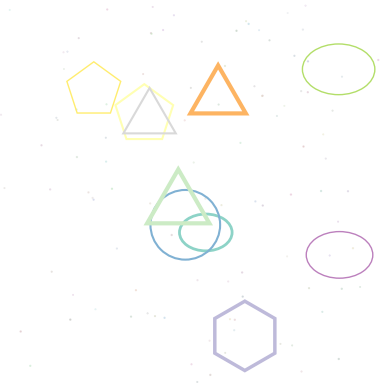[{"shape": "oval", "thickness": 2, "radius": 0.34, "center": [0.535, 0.396]}, {"shape": "pentagon", "thickness": 1.5, "radius": 0.39, "center": [0.375, 0.703]}, {"shape": "hexagon", "thickness": 2.5, "radius": 0.45, "center": [0.636, 0.128]}, {"shape": "circle", "thickness": 1.5, "radius": 0.45, "center": [0.481, 0.416]}, {"shape": "triangle", "thickness": 3, "radius": 0.42, "center": [0.567, 0.747]}, {"shape": "oval", "thickness": 1, "radius": 0.47, "center": [0.88, 0.82]}, {"shape": "triangle", "thickness": 1.5, "radius": 0.39, "center": [0.388, 0.693]}, {"shape": "oval", "thickness": 1, "radius": 0.43, "center": [0.882, 0.338]}, {"shape": "triangle", "thickness": 3, "radius": 0.47, "center": [0.463, 0.467]}, {"shape": "pentagon", "thickness": 1, "radius": 0.37, "center": [0.244, 0.766]}]